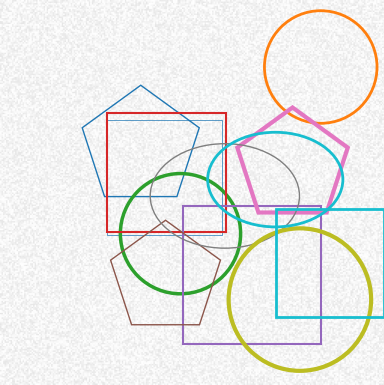[{"shape": "square", "thickness": 0.5, "radius": 0.75, "center": [0.427, 0.539]}, {"shape": "pentagon", "thickness": 1, "radius": 0.8, "center": [0.366, 0.619]}, {"shape": "circle", "thickness": 2, "radius": 0.73, "center": [0.833, 0.826]}, {"shape": "circle", "thickness": 2.5, "radius": 0.78, "center": [0.469, 0.393]}, {"shape": "square", "thickness": 1.5, "radius": 0.78, "center": [0.432, 0.552]}, {"shape": "square", "thickness": 1.5, "radius": 0.9, "center": [0.655, 0.286]}, {"shape": "pentagon", "thickness": 1, "radius": 0.75, "center": [0.43, 0.278]}, {"shape": "pentagon", "thickness": 3, "radius": 0.75, "center": [0.76, 0.57]}, {"shape": "oval", "thickness": 1, "radius": 0.97, "center": [0.584, 0.491]}, {"shape": "circle", "thickness": 3, "radius": 0.93, "center": [0.779, 0.222]}, {"shape": "oval", "thickness": 2, "radius": 0.88, "center": [0.715, 0.534]}, {"shape": "square", "thickness": 2, "radius": 0.7, "center": [0.858, 0.316]}]